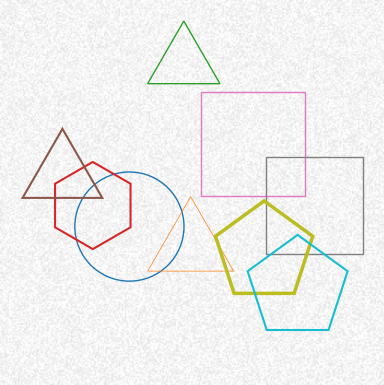[{"shape": "circle", "thickness": 1, "radius": 0.71, "center": [0.336, 0.412]}, {"shape": "triangle", "thickness": 0.5, "radius": 0.64, "center": [0.495, 0.36]}, {"shape": "triangle", "thickness": 1, "radius": 0.54, "center": [0.477, 0.837]}, {"shape": "hexagon", "thickness": 1.5, "radius": 0.57, "center": [0.241, 0.466]}, {"shape": "triangle", "thickness": 1.5, "radius": 0.6, "center": [0.162, 0.546]}, {"shape": "square", "thickness": 1, "radius": 0.67, "center": [0.658, 0.627]}, {"shape": "square", "thickness": 1, "radius": 0.63, "center": [0.818, 0.466]}, {"shape": "pentagon", "thickness": 2.5, "radius": 0.66, "center": [0.686, 0.345]}, {"shape": "pentagon", "thickness": 1.5, "radius": 0.68, "center": [0.773, 0.253]}]